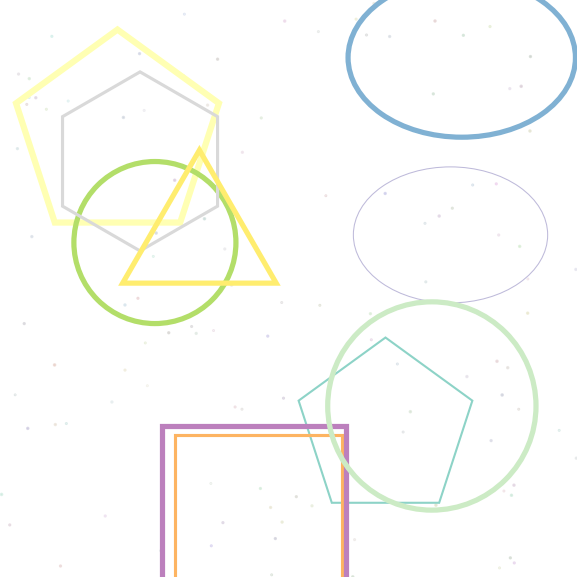[{"shape": "pentagon", "thickness": 1, "radius": 0.79, "center": [0.668, 0.256]}, {"shape": "pentagon", "thickness": 3, "radius": 0.92, "center": [0.203, 0.763]}, {"shape": "oval", "thickness": 0.5, "radius": 0.84, "center": [0.78, 0.592]}, {"shape": "oval", "thickness": 2.5, "radius": 0.98, "center": [0.8, 0.899]}, {"shape": "square", "thickness": 1.5, "radius": 0.73, "center": [0.448, 0.101]}, {"shape": "circle", "thickness": 2.5, "radius": 0.7, "center": [0.268, 0.579]}, {"shape": "hexagon", "thickness": 1.5, "radius": 0.78, "center": [0.242, 0.72]}, {"shape": "square", "thickness": 2.5, "radius": 0.79, "center": [0.44, 0.104]}, {"shape": "circle", "thickness": 2.5, "radius": 0.9, "center": [0.748, 0.296]}, {"shape": "triangle", "thickness": 2.5, "radius": 0.77, "center": [0.345, 0.586]}]